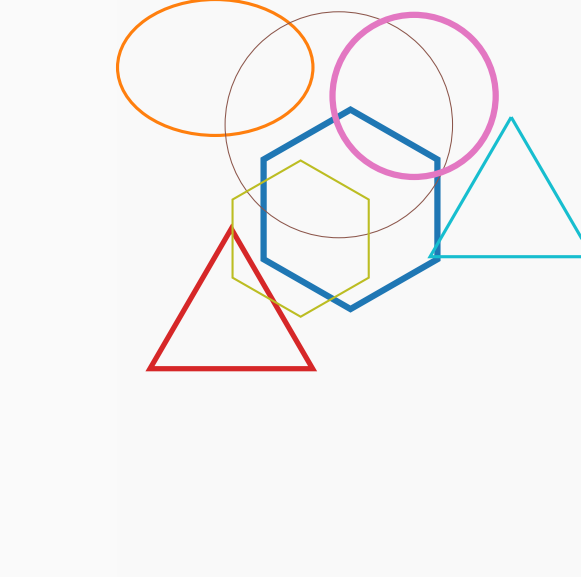[{"shape": "hexagon", "thickness": 3, "radius": 0.86, "center": [0.603, 0.637]}, {"shape": "oval", "thickness": 1.5, "radius": 0.84, "center": [0.37, 0.882]}, {"shape": "triangle", "thickness": 2.5, "radius": 0.81, "center": [0.398, 0.441]}, {"shape": "circle", "thickness": 0.5, "radius": 0.98, "center": [0.583, 0.783]}, {"shape": "circle", "thickness": 3, "radius": 0.7, "center": [0.712, 0.833]}, {"shape": "hexagon", "thickness": 1, "radius": 0.68, "center": [0.517, 0.586]}, {"shape": "triangle", "thickness": 1.5, "radius": 0.81, "center": [0.879, 0.635]}]